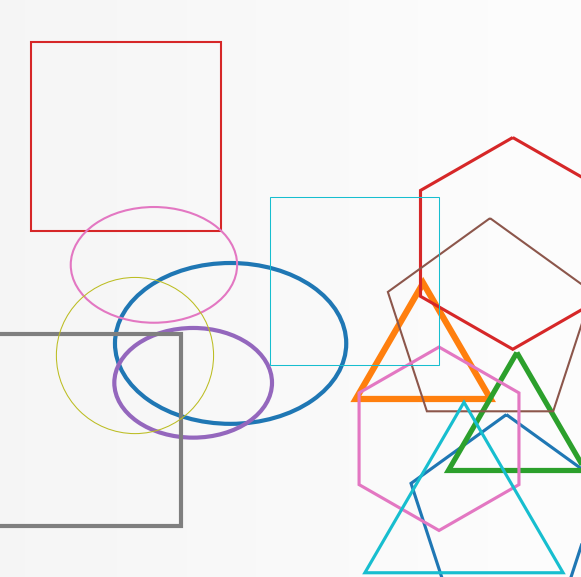[{"shape": "oval", "thickness": 2, "radius": 0.99, "center": [0.397, 0.404]}, {"shape": "pentagon", "thickness": 1.5, "radius": 0.86, "center": [0.871, 0.109]}, {"shape": "triangle", "thickness": 3, "radius": 0.67, "center": [0.728, 0.375]}, {"shape": "triangle", "thickness": 2.5, "radius": 0.68, "center": [0.889, 0.252]}, {"shape": "square", "thickness": 1, "radius": 0.82, "center": [0.217, 0.762]}, {"shape": "hexagon", "thickness": 1.5, "radius": 0.92, "center": [0.882, 0.578]}, {"shape": "oval", "thickness": 2, "radius": 0.68, "center": [0.332, 0.336]}, {"shape": "pentagon", "thickness": 1, "radius": 0.92, "center": [0.843, 0.436]}, {"shape": "oval", "thickness": 1, "radius": 0.72, "center": [0.265, 0.54]}, {"shape": "hexagon", "thickness": 1.5, "radius": 0.79, "center": [0.755, 0.239]}, {"shape": "square", "thickness": 2, "radius": 0.83, "center": [0.145, 0.254]}, {"shape": "circle", "thickness": 0.5, "radius": 0.68, "center": [0.232, 0.384]}, {"shape": "square", "thickness": 0.5, "radius": 0.72, "center": [0.61, 0.512]}, {"shape": "triangle", "thickness": 1.5, "radius": 0.98, "center": [0.798, 0.106]}]